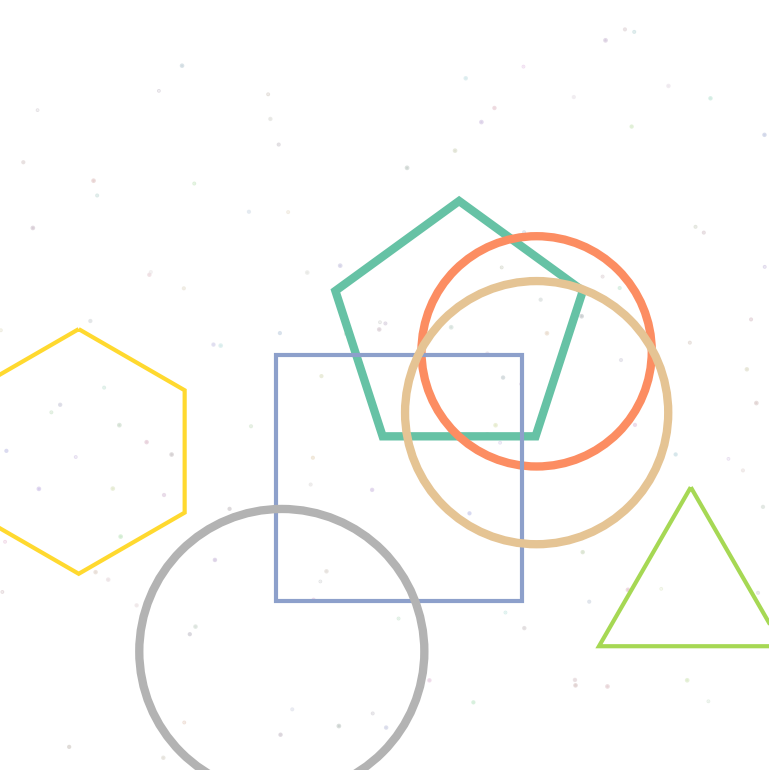[{"shape": "pentagon", "thickness": 3, "radius": 0.84, "center": [0.596, 0.57]}, {"shape": "circle", "thickness": 3, "radius": 0.75, "center": [0.697, 0.544]}, {"shape": "square", "thickness": 1.5, "radius": 0.8, "center": [0.518, 0.379]}, {"shape": "triangle", "thickness": 1.5, "radius": 0.69, "center": [0.897, 0.23]}, {"shape": "hexagon", "thickness": 1.5, "radius": 0.79, "center": [0.102, 0.414]}, {"shape": "circle", "thickness": 3, "radius": 0.85, "center": [0.697, 0.464]}, {"shape": "circle", "thickness": 3, "radius": 0.93, "center": [0.366, 0.154]}]